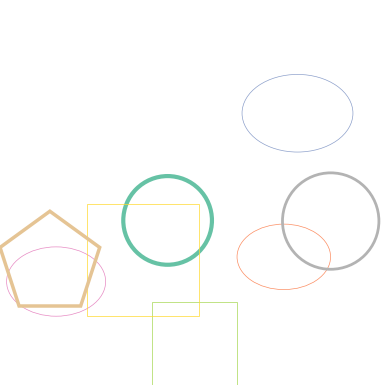[{"shape": "circle", "thickness": 3, "radius": 0.58, "center": [0.435, 0.428]}, {"shape": "oval", "thickness": 0.5, "radius": 0.61, "center": [0.737, 0.333]}, {"shape": "oval", "thickness": 0.5, "radius": 0.72, "center": [0.773, 0.706]}, {"shape": "oval", "thickness": 0.5, "radius": 0.64, "center": [0.146, 0.269]}, {"shape": "square", "thickness": 0.5, "radius": 0.55, "center": [0.505, 0.105]}, {"shape": "square", "thickness": 0.5, "radius": 0.73, "center": [0.372, 0.326]}, {"shape": "pentagon", "thickness": 2.5, "radius": 0.68, "center": [0.13, 0.315]}, {"shape": "circle", "thickness": 2, "radius": 0.63, "center": [0.859, 0.426]}]